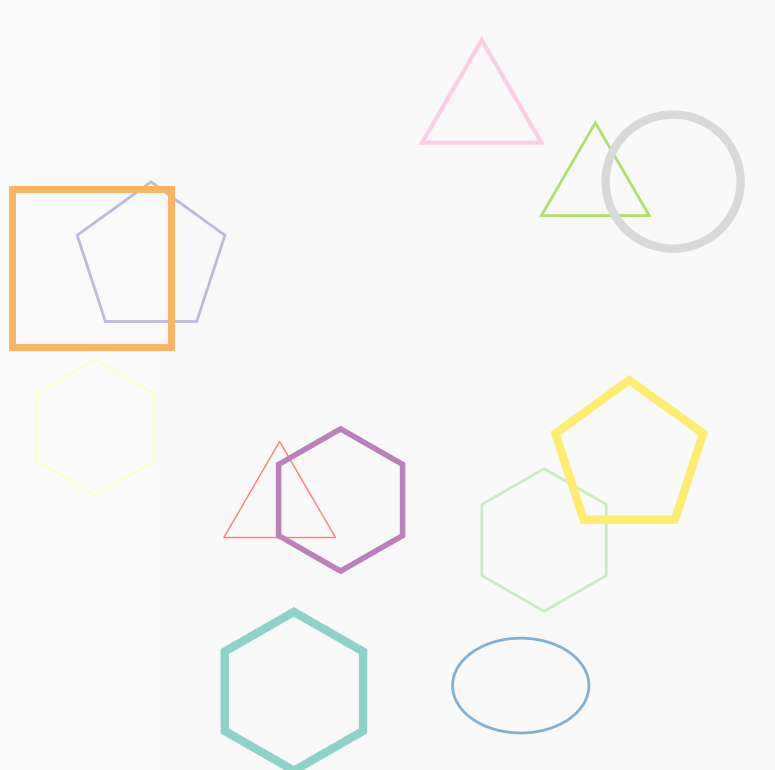[{"shape": "hexagon", "thickness": 3, "radius": 0.52, "center": [0.379, 0.102]}, {"shape": "hexagon", "thickness": 0.5, "radius": 0.44, "center": [0.123, 0.445]}, {"shape": "pentagon", "thickness": 1, "radius": 0.5, "center": [0.195, 0.664]}, {"shape": "triangle", "thickness": 0.5, "radius": 0.42, "center": [0.361, 0.343]}, {"shape": "oval", "thickness": 1, "radius": 0.44, "center": [0.672, 0.11]}, {"shape": "square", "thickness": 2.5, "radius": 0.51, "center": [0.118, 0.652]}, {"shape": "triangle", "thickness": 1, "radius": 0.4, "center": [0.768, 0.76]}, {"shape": "triangle", "thickness": 1.5, "radius": 0.44, "center": [0.622, 0.859]}, {"shape": "circle", "thickness": 3, "radius": 0.44, "center": [0.869, 0.764]}, {"shape": "hexagon", "thickness": 2, "radius": 0.46, "center": [0.439, 0.351]}, {"shape": "hexagon", "thickness": 1, "radius": 0.46, "center": [0.702, 0.299]}, {"shape": "pentagon", "thickness": 3, "radius": 0.5, "center": [0.812, 0.406]}]